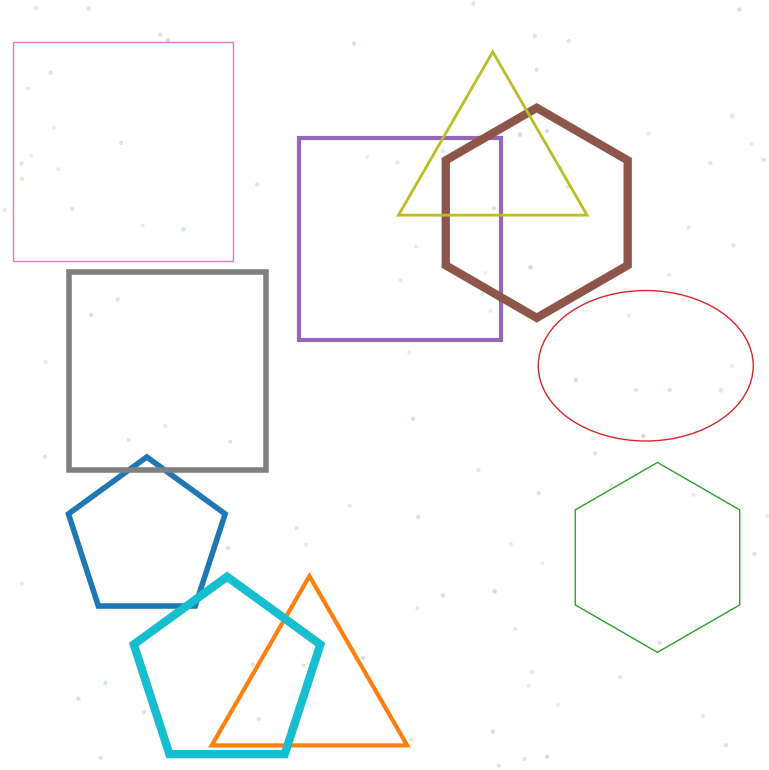[{"shape": "pentagon", "thickness": 2, "radius": 0.54, "center": [0.191, 0.3]}, {"shape": "triangle", "thickness": 1.5, "radius": 0.73, "center": [0.402, 0.105]}, {"shape": "hexagon", "thickness": 0.5, "radius": 0.62, "center": [0.854, 0.276]}, {"shape": "oval", "thickness": 0.5, "radius": 0.7, "center": [0.839, 0.525]}, {"shape": "square", "thickness": 1.5, "radius": 0.66, "center": [0.519, 0.689]}, {"shape": "hexagon", "thickness": 3, "radius": 0.68, "center": [0.697, 0.724]}, {"shape": "square", "thickness": 0.5, "radius": 0.71, "center": [0.16, 0.804]}, {"shape": "square", "thickness": 2, "radius": 0.64, "center": [0.217, 0.518]}, {"shape": "triangle", "thickness": 1, "radius": 0.71, "center": [0.64, 0.791]}, {"shape": "pentagon", "thickness": 3, "radius": 0.64, "center": [0.295, 0.124]}]